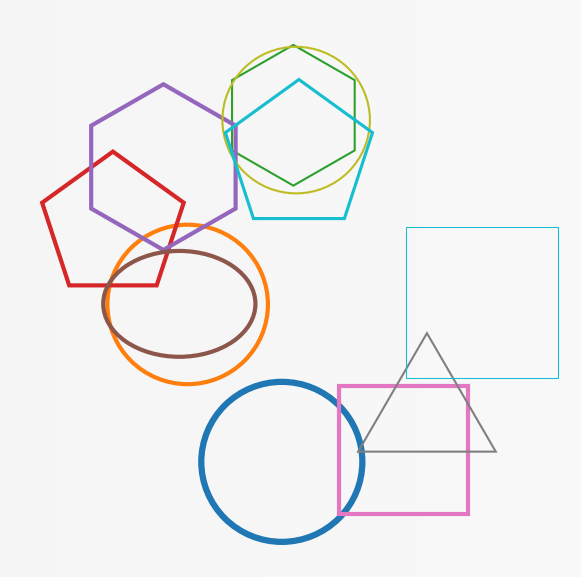[{"shape": "circle", "thickness": 3, "radius": 0.69, "center": [0.485, 0.199]}, {"shape": "circle", "thickness": 2, "radius": 0.69, "center": [0.323, 0.472]}, {"shape": "hexagon", "thickness": 1, "radius": 0.61, "center": [0.505, 0.8]}, {"shape": "pentagon", "thickness": 2, "radius": 0.64, "center": [0.194, 0.609]}, {"shape": "hexagon", "thickness": 2, "radius": 0.72, "center": [0.281, 0.71]}, {"shape": "oval", "thickness": 2, "radius": 0.65, "center": [0.309, 0.473]}, {"shape": "square", "thickness": 2, "radius": 0.55, "center": [0.694, 0.219]}, {"shape": "triangle", "thickness": 1, "radius": 0.68, "center": [0.735, 0.285]}, {"shape": "circle", "thickness": 1, "radius": 0.63, "center": [0.51, 0.791]}, {"shape": "pentagon", "thickness": 1.5, "radius": 0.67, "center": [0.514, 0.728]}, {"shape": "square", "thickness": 0.5, "radius": 0.65, "center": [0.829, 0.475]}]